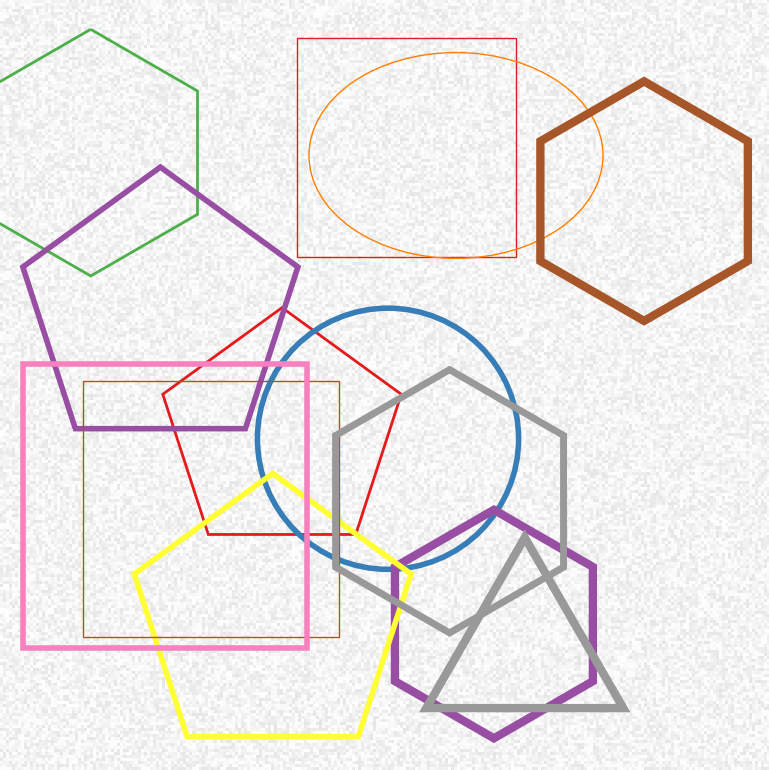[{"shape": "pentagon", "thickness": 1, "radius": 0.81, "center": [0.366, 0.438]}, {"shape": "square", "thickness": 0.5, "radius": 0.71, "center": [0.528, 0.809]}, {"shape": "circle", "thickness": 2, "radius": 0.85, "center": [0.504, 0.43]}, {"shape": "hexagon", "thickness": 1, "radius": 0.8, "center": [0.118, 0.802]}, {"shape": "hexagon", "thickness": 3, "radius": 0.74, "center": [0.641, 0.19]}, {"shape": "pentagon", "thickness": 2, "radius": 0.94, "center": [0.208, 0.595]}, {"shape": "oval", "thickness": 0.5, "radius": 0.95, "center": [0.592, 0.798]}, {"shape": "pentagon", "thickness": 2, "radius": 0.94, "center": [0.354, 0.196]}, {"shape": "hexagon", "thickness": 3, "radius": 0.78, "center": [0.837, 0.739]}, {"shape": "square", "thickness": 0.5, "radius": 0.83, "center": [0.275, 0.339]}, {"shape": "square", "thickness": 2, "radius": 0.92, "center": [0.215, 0.343]}, {"shape": "triangle", "thickness": 3, "radius": 0.74, "center": [0.682, 0.154]}, {"shape": "hexagon", "thickness": 2.5, "radius": 0.85, "center": [0.584, 0.349]}]